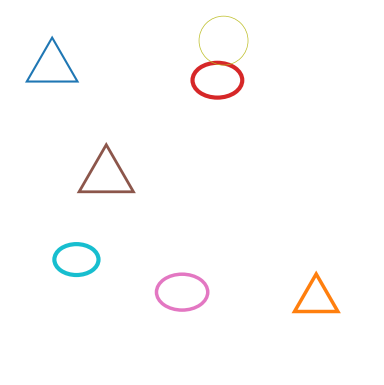[{"shape": "triangle", "thickness": 1.5, "radius": 0.38, "center": [0.135, 0.826]}, {"shape": "triangle", "thickness": 2.5, "radius": 0.32, "center": [0.821, 0.223]}, {"shape": "oval", "thickness": 3, "radius": 0.32, "center": [0.565, 0.792]}, {"shape": "triangle", "thickness": 2, "radius": 0.41, "center": [0.276, 0.543]}, {"shape": "oval", "thickness": 2.5, "radius": 0.33, "center": [0.473, 0.241]}, {"shape": "circle", "thickness": 0.5, "radius": 0.32, "center": [0.581, 0.894]}, {"shape": "oval", "thickness": 3, "radius": 0.29, "center": [0.199, 0.326]}]